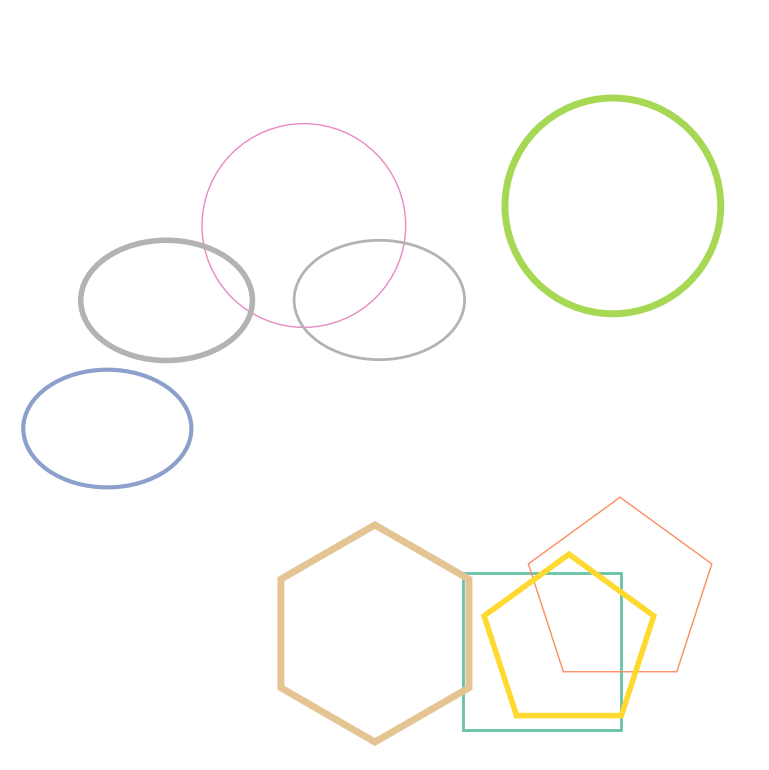[{"shape": "square", "thickness": 1, "radius": 0.51, "center": [0.704, 0.154]}, {"shape": "pentagon", "thickness": 0.5, "radius": 0.63, "center": [0.805, 0.229]}, {"shape": "oval", "thickness": 1.5, "radius": 0.55, "center": [0.139, 0.443]}, {"shape": "circle", "thickness": 0.5, "radius": 0.66, "center": [0.395, 0.707]}, {"shape": "circle", "thickness": 2.5, "radius": 0.7, "center": [0.796, 0.733]}, {"shape": "pentagon", "thickness": 2, "radius": 0.58, "center": [0.739, 0.164]}, {"shape": "hexagon", "thickness": 2.5, "radius": 0.71, "center": [0.487, 0.177]}, {"shape": "oval", "thickness": 1, "radius": 0.55, "center": [0.493, 0.61]}, {"shape": "oval", "thickness": 2, "radius": 0.56, "center": [0.216, 0.61]}]